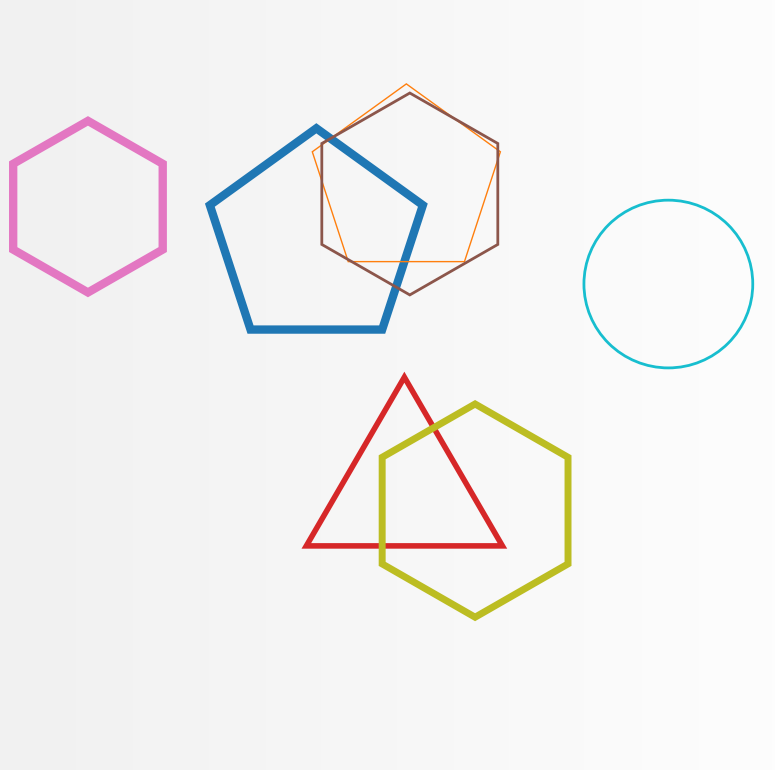[{"shape": "pentagon", "thickness": 3, "radius": 0.72, "center": [0.408, 0.689]}, {"shape": "pentagon", "thickness": 0.5, "radius": 0.64, "center": [0.524, 0.763]}, {"shape": "triangle", "thickness": 2, "radius": 0.73, "center": [0.522, 0.364]}, {"shape": "hexagon", "thickness": 1, "radius": 0.66, "center": [0.529, 0.748]}, {"shape": "hexagon", "thickness": 3, "radius": 0.56, "center": [0.113, 0.732]}, {"shape": "hexagon", "thickness": 2.5, "radius": 0.69, "center": [0.613, 0.337]}, {"shape": "circle", "thickness": 1, "radius": 0.54, "center": [0.862, 0.631]}]